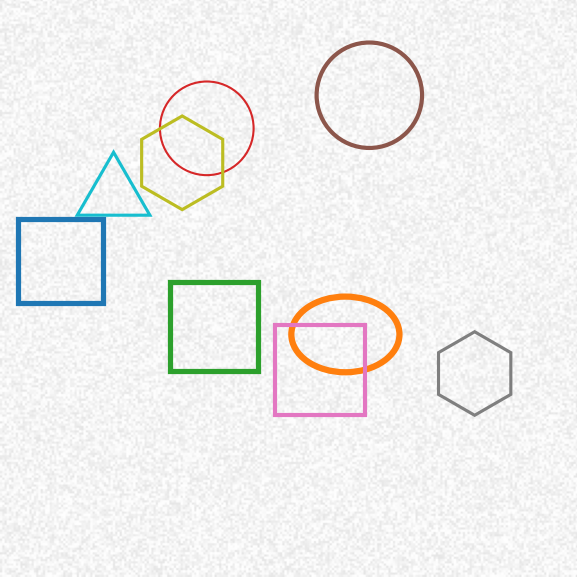[{"shape": "square", "thickness": 2.5, "radius": 0.37, "center": [0.106, 0.547]}, {"shape": "oval", "thickness": 3, "radius": 0.47, "center": [0.598, 0.42]}, {"shape": "square", "thickness": 2.5, "radius": 0.38, "center": [0.37, 0.434]}, {"shape": "circle", "thickness": 1, "radius": 0.41, "center": [0.358, 0.777]}, {"shape": "circle", "thickness": 2, "radius": 0.46, "center": [0.64, 0.834]}, {"shape": "square", "thickness": 2, "radius": 0.39, "center": [0.554, 0.358]}, {"shape": "hexagon", "thickness": 1.5, "radius": 0.36, "center": [0.822, 0.352]}, {"shape": "hexagon", "thickness": 1.5, "radius": 0.41, "center": [0.315, 0.717]}, {"shape": "triangle", "thickness": 1.5, "radius": 0.36, "center": [0.197, 0.663]}]